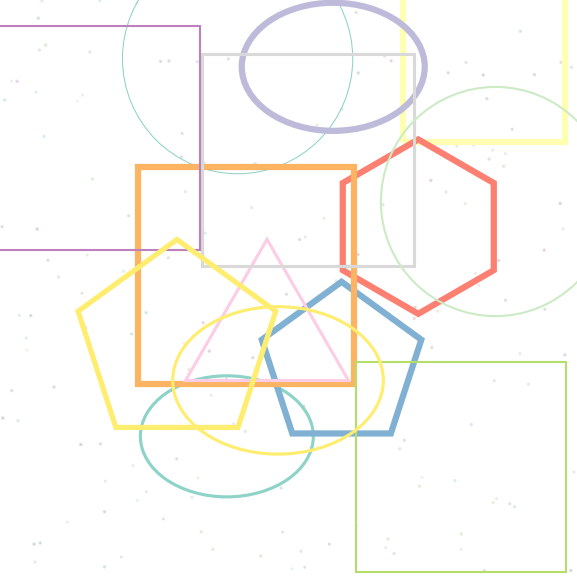[{"shape": "oval", "thickness": 1.5, "radius": 0.75, "center": [0.393, 0.244]}, {"shape": "circle", "thickness": 0.5, "radius": 1.0, "center": [0.411, 0.898]}, {"shape": "square", "thickness": 3, "radius": 0.7, "center": [0.838, 0.893]}, {"shape": "oval", "thickness": 3, "radius": 0.79, "center": [0.577, 0.883]}, {"shape": "hexagon", "thickness": 3, "radius": 0.75, "center": [0.724, 0.607]}, {"shape": "pentagon", "thickness": 3, "radius": 0.73, "center": [0.591, 0.366]}, {"shape": "square", "thickness": 3, "radius": 0.94, "center": [0.426, 0.522]}, {"shape": "square", "thickness": 1, "radius": 0.91, "center": [0.798, 0.19]}, {"shape": "triangle", "thickness": 1.5, "radius": 0.81, "center": [0.462, 0.422]}, {"shape": "square", "thickness": 1.5, "radius": 0.92, "center": [0.533, 0.722]}, {"shape": "square", "thickness": 1, "radius": 0.97, "center": [0.152, 0.76]}, {"shape": "circle", "thickness": 1, "radius": 0.99, "center": [0.858, 0.65]}, {"shape": "oval", "thickness": 1.5, "radius": 0.91, "center": [0.481, 0.34]}, {"shape": "pentagon", "thickness": 2.5, "radius": 0.9, "center": [0.306, 0.405]}]